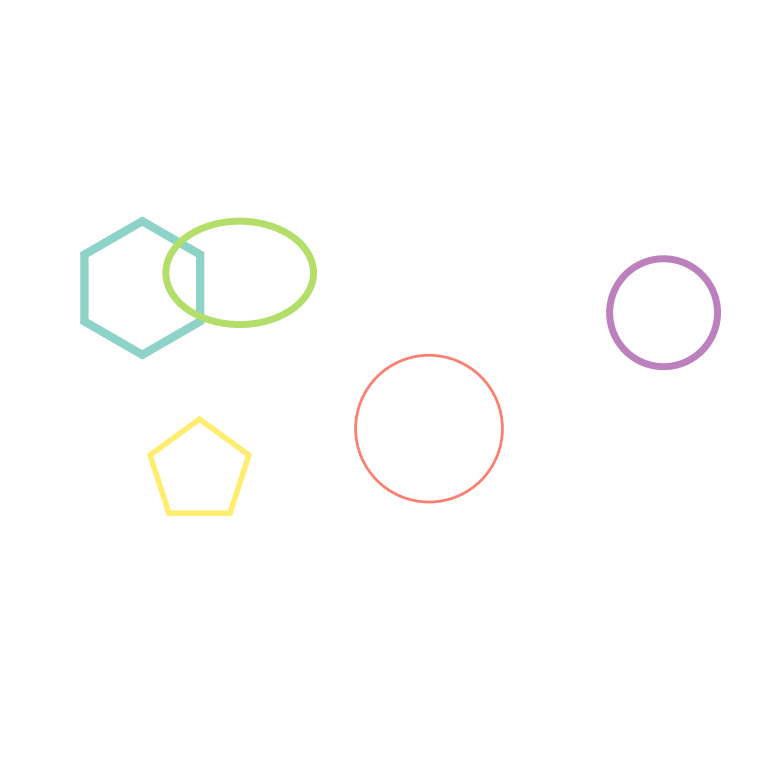[{"shape": "hexagon", "thickness": 3, "radius": 0.43, "center": [0.185, 0.626]}, {"shape": "circle", "thickness": 1, "radius": 0.48, "center": [0.557, 0.443]}, {"shape": "oval", "thickness": 2.5, "radius": 0.48, "center": [0.311, 0.646]}, {"shape": "circle", "thickness": 2.5, "radius": 0.35, "center": [0.862, 0.594]}, {"shape": "pentagon", "thickness": 2, "radius": 0.34, "center": [0.259, 0.388]}]